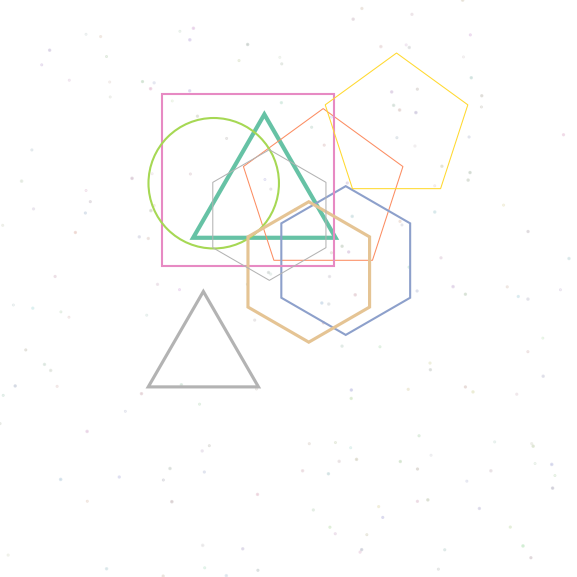[{"shape": "triangle", "thickness": 2, "radius": 0.71, "center": [0.458, 0.659]}, {"shape": "pentagon", "thickness": 0.5, "radius": 0.73, "center": [0.56, 0.666]}, {"shape": "hexagon", "thickness": 1, "radius": 0.64, "center": [0.599, 0.548]}, {"shape": "square", "thickness": 1, "radius": 0.74, "center": [0.43, 0.687]}, {"shape": "circle", "thickness": 1, "radius": 0.56, "center": [0.37, 0.682]}, {"shape": "pentagon", "thickness": 0.5, "radius": 0.65, "center": [0.687, 0.777]}, {"shape": "hexagon", "thickness": 1.5, "radius": 0.61, "center": [0.535, 0.528]}, {"shape": "triangle", "thickness": 1.5, "radius": 0.55, "center": [0.352, 0.384]}, {"shape": "hexagon", "thickness": 0.5, "radius": 0.57, "center": [0.466, 0.627]}]